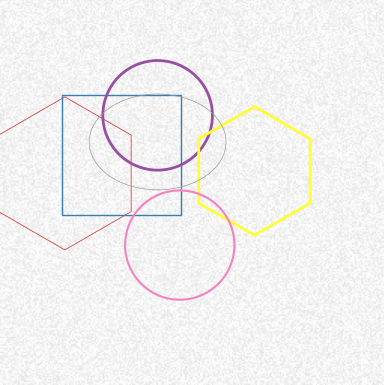[{"shape": "hexagon", "thickness": 0.5, "radius": 0.99, "center": [0.168, 0.55]}, {"shape": "square", "thickness": 1, "radius": 0.78, "center": [0.315, 0.598]}, {"shape": "circle", "thickness": 2, "radius": 0.71, "center": [0.409, 0.7]}, {"shape": "hexagon", "thickness": 2, "radius": 0.84, "center": [0.661, 0.556]}, {"shape": "circle", "thickness": 1.5, "radius": 0.71, "center": [0.467, 0.363]}, {"shape": "oval", "thickness": 0.5, "radius": 0.89, "center": [0.409, 0.631]}]